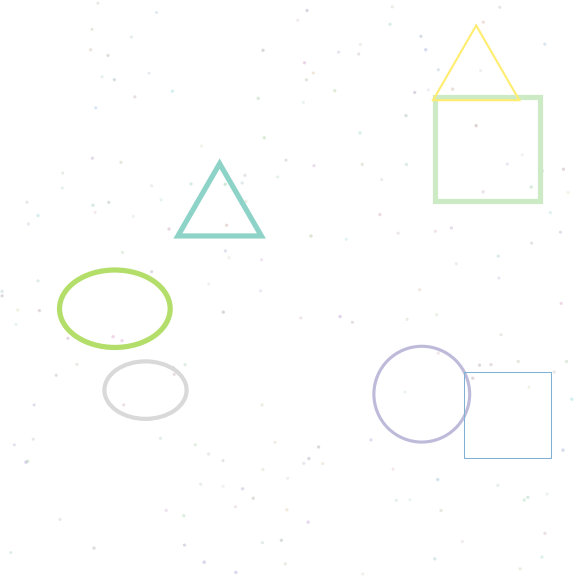[{"shape": "triangle", "thickness": 2.5, "radius": 0.42, "center": [0.38, 0.632]}, {"shape": "circle", "thickness": 1.5, "radius": 0.41, "center": [0.73, 0.317]}, {"shape": "square", "thickness": 0.5, "radius": 0.37, "center": [0.879, 0.281]}, {"shape": "oval", "thickness": 2.5, "radius": 0.48, "center": [0.199, 0.465]}, {"shape": "oval", "thickness": 2, "radius": 0.36, "center": [0.252, 0.324]}, {"shape": "square", "thickness": 2.5, "radius": 0.45, "center": [0.844, 0.741]}, {"shape": "triangle", "thickness": 1, "radius": 0.43, "center": [0.825, 0.869]}]